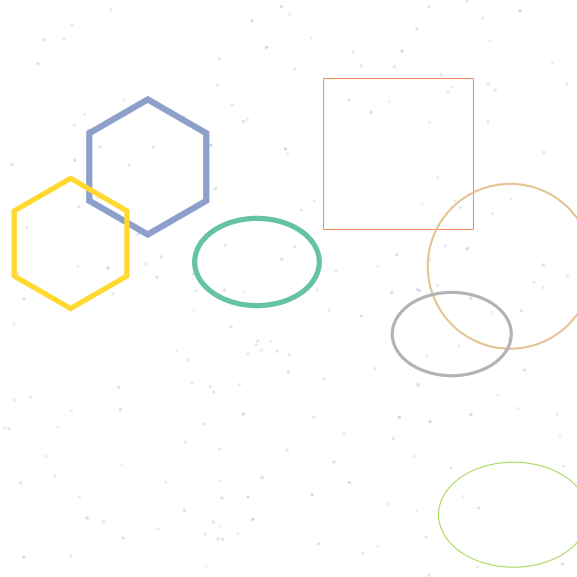[{"shape": "oval", "thickness": 2.5, "radius": 0.54, "center": [0.445, 0.545]}, {"shape": "square", "thickness": 0.5, "radius": 0.65, "center": [0.689, 0.733]}, {"shape": "hexagon", "thickness": 3, "radius": 0.58, "center": [0.256, 0.71]}, {"shape": "oval", "thickness": 0.5, "radius": 0.65, "center": [0.889, 0.108]}, {"shape": "hexagon", "thickness": 2.5, "radius": 0.56, "center": [0.122, 0.578]}, {"shape": "circle", "thickness": 1, "radius": 0.71, "center": [0.883, 0.538]}, {"shape": "oval", "thickness": 1.5, "radius": 0.52, "center": [0.782, 0.421]}]